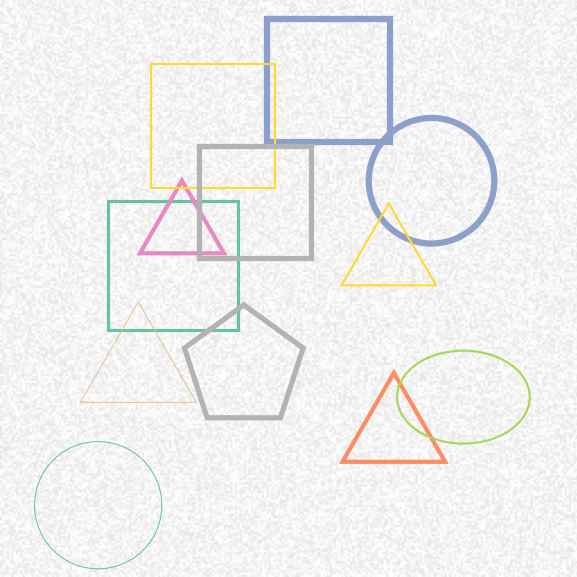[{"shape": "square", "thickness": 1.5, "radius": 0.56, "center": [0.3, 0.539]}, {"shape": "circle", "thickness": 0.5, "radius": 0.55, "center": [0.17, 0.124]}, {"shape": "triangle", "thickness": 2, "radius": 0.51, "center": [0.682, 0.251]}, {"shape": "square", "thickness": 3, "radius": 0.53, "center": [0.568, 0.86]}, {"shape": "circle", "thickness": 3, "radius": 0.54, "center": [0.747, 0.686]}, {"shape": "triangle", "thickness": 2, "radius": 0.42, "center": [0.315, 0.603]}, {"shape": "oval", "thickness": 1, "radius": 0.57, "center": [0.802, 0.311]}, {"shape": "square", "thickness": 1, "radius": 0.54, "center": [0.368, 0.781]}, {"shape": "triangle", "thickness": 1, "radius": 0.47, "center": [0.673, 0.552]}, {"shape": "triangle", "thickness": 0.5, "radius": 0.58, "center": [0.24, 0.36]}, {"shape": "square", "thickness": 2.5, "radius": 0.49, "center": [0.441, 0.649]}, {"shape": "pentagon", "thickness": 2.5, "radius": 0.54, "center": [0.422, 0.363]}]